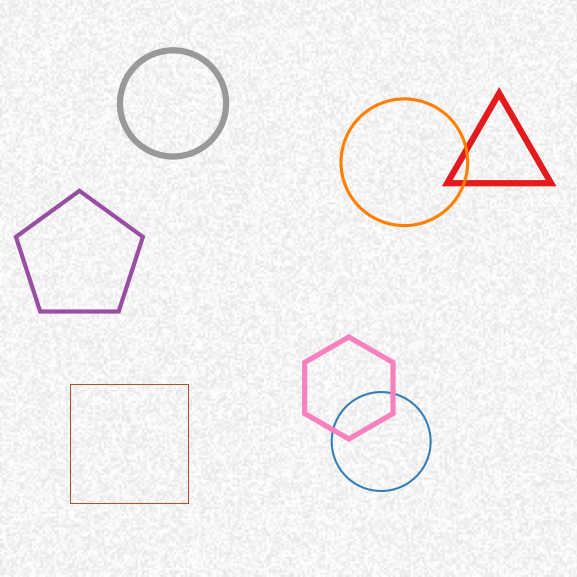[{"shape": "triangle", "thickness": 3, "radius": 0.52, "center": [0.864, 0.734]}, {"shape": "circle", "thickness": 1, "radius": 0.43, "center": [0.66, 0.235]}, {"shape": "pentagon", "thickness": 2, "radius": 0.58, "center": [0.138, 0.553]}, {"shape": "circle", "thickness": 1.5, "radius": 0.55, "center": [0.7, 0.718]}, {"shape": "square", "thickness": 0.5, "radius": 0.51, "center": [0.223, 0.231]}, {"shape": "hexagon", "thickness": 2.5, "radius": 0.44, "center": [0.604, 0.327]}, {"shape": "circle", "thickness": 3, "radius": 0.46, "center": [0.3, 0.82]}]